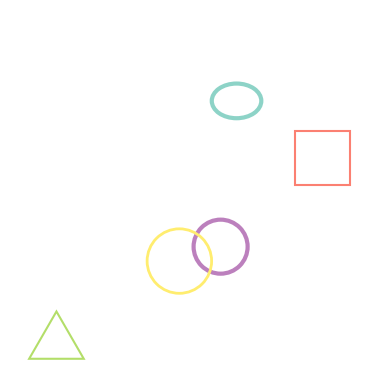[{"shape": "oval", "thickness": 3, "radius": 0.32, "center": [0.614, 0.738]}, {"shape": "square", "thickness": 1.5, "radius": 0.35, "center": [0.837, 0.589]}, {"shape": "triangle", "thickness": 1.5, "radius": 0.41, "center": [0.147, 0.109]}, {"shape": "circle", "thickness": 3, "radius": 0.35, "center": [0.573, 0.359]}, {"shape": "circle", "thickness": 2, "radius": 0.42, "center": [0.466, 0.322]}]